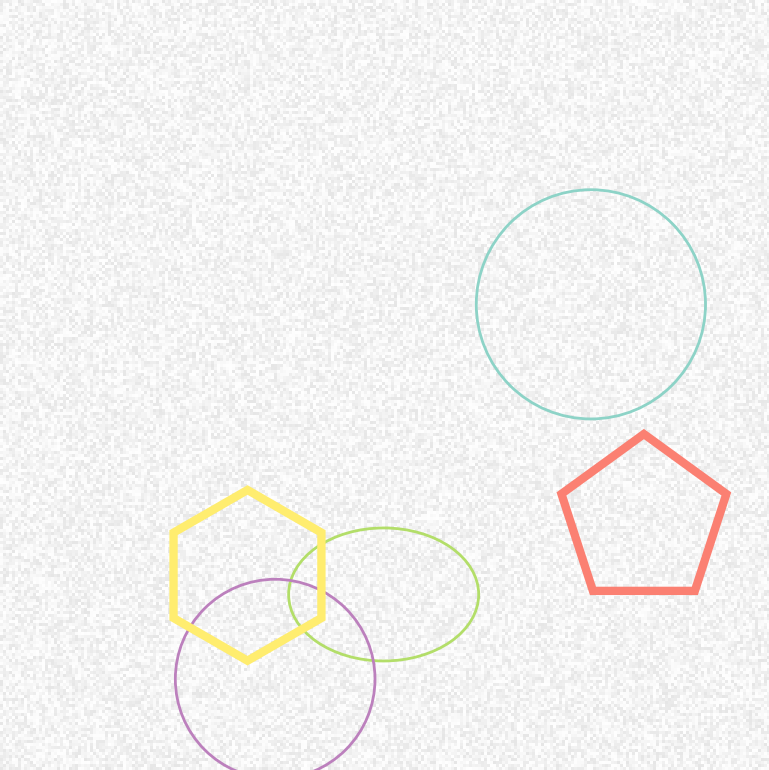[{"shape": "circle", "thickness": 1, "radius": 0.74, "center": [0.767, 0.605]}, {"shape": "pentagon", "thickness": 3, "radius": 0.56, "center": [0.836, 0.324]}, {"shape": "oval", "thickness": 1, "radius": 0.62, "center": [0.498, 0.228]}, {"shape": "circle", "thickness": 1, "radius": 0.65, "center": [0.357, 0.118]}, {"shape": "hexagon", "thickness": 3, "radius": 0.55, "center": [0.321, 0.253]}]